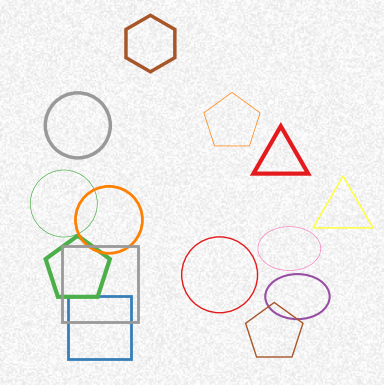[{"shape": "triangle", "thickness": 3, "radius": 0.41, "center": [0.729, 0.59]}, {"shape": "circle", "thickness": 1, "radius": 0.49, "center": [0.57, 0.286]}, {"shape": "square", "thickness": 2, "radius": 0.41, "center": [0.258, 0.149]}, {"shape": "pentagon", "thickness": 3, "radius": 0.44, "center": [0.202, 0.3]}, {"shape": "circle", "thickness": 0.5, "radius": 0.44, "center": [0.166, 0.471]}, {"shape": "oval", "thickness": 1.5, "radius": 0.42, "center": [0.773, 0.23]}, {"shape": "circle", "thickness": 2, "radius": 0.43, "center": [0.283, 0.429]}, {"shape": "pentagon", "thickness": 0.5, "radius": 0.38, "center": [0.603, 0.683]}, {"shape": "triangle", "thickness": 1, "radius": 0.45, "center": [0.891, 0.453]}, {"shape": "pentagon", "thickness": 1, "radius": 0.39, "center": [0.712, 0.136]}, {"shape": "hexagon", "thickness": 2.5, "radius": 0.37, "center": [0.391, 0.887]}, {"shape": "oval", "thickness": 0.5, "radius": 0.41, "center": [0.751, 0.354]}, {"shape": "square", "thickness": 2, "radius": 0.49, "center": [0.26, 0.262]}, {"shape": "circle", "thickness": 2.5, "radius": 0.42, "center": [0.202, 0.674]}]